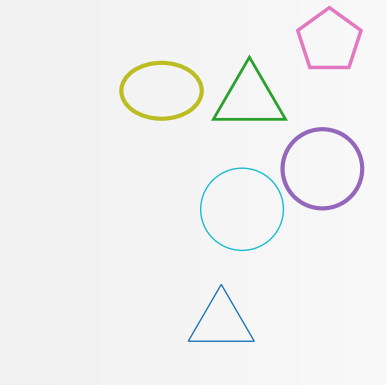[{"shape": "triangle", "thickness": 1, "radius": 0.49, "center": [0.571, 0.163]}, {"shape": "triangle", "thickness": 2, "radius": 0.54, "center": [0.644, 0.744]}, {"shape": "circle", "thickness": 3, "radius": 0.51, "center": [0.832, 0.562]}, {"shape": "pentagon", "thickness": 2.5, "radius": 0.43, "center": [0.85, 0.894]}, {"shape": "oval", "thickness": 3, "radius": 0.52, "center": [0.417, 0.764]}, {"shape": "circle", "thickness": 1, "radius": 0.53, "center": [0.625, 0.456]}]